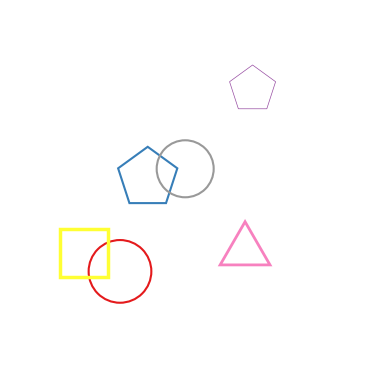[{"shape": "circle", "thickness": 1.5, "radius": 0.41, "center": [0.312, 0.295]}, {"shape": "pentagon", "thickness": 1.5, "radius": 0.4, "center": [0.384, 0.538]}, {"shape": "pentagon", "thickness": 0.5, "radius": 0.31, "center": [0.656, 0.768]}, {"shape": "square", "thickness": 2.5, "radius": 0.32, "center": [0.218, 0.343]}, {"shape": "triangle", "thickness": 2, "radius": 0.37, "center": [0.637, 0.349]}, {"shape": "circle", "thickness": 1.5, "radius": 0.37, "center": [0.481, 0.562]}]